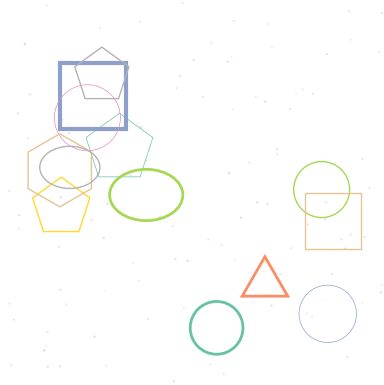[{"shape": "circle", "thickness": 2, "radius": 0.34, "center": [0.563, 0.148]}, {"shape": "pentagon", "thickness": 0.5, "radius": 0.46, "center": [0.31, 0.615]}, {"shape": "triangle", "thickness": 2, "radius": 0.34, "center": [0.688, 0.265]}, {"shape": "circle", "thickness": 0.5, "radius": 0.37, "center": [0.851, 0.185]}, {"shape": "square", "thickness": 3, "radius": 0.43, "center": [0.241, 0.751]}, {"shape": "circle", "thickness": 0.5, "radius": 0.43, "center": [0.227, 0.694]}, {"shape": "oval", "thickness": 2, "radius": 0.48, "center": [0.38, 0.494]}, {"shape": "circle", "thickness": 1, "radius": 0.36, "center": [0.835, 0.508]}, {"shape": "pentagon", "thickness": 1, "radius": 0.39, "center": [0.159, 0.462]}, {"shape": "square", "thickness": 1, "radius": 0.36, "center": [0.865, 0.426]}, {"shape": "hexagon", "thickness": 1, "radius": 0.47, "center": [0.155, 0.558]}, {"shape": "pentagon", "thickness": 1, "radius": 0.37, "center": [0.264, 0.804]}, {"shape": "oval", "thickness": 1, "radius": 0.39, "center": [0.181, 0.565]}]